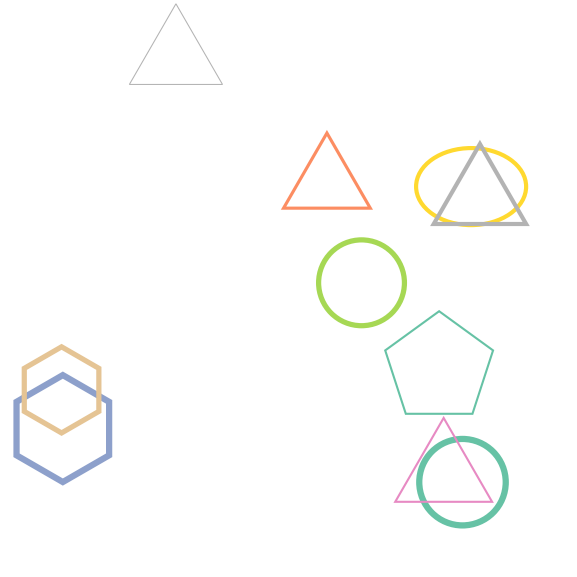[{"shape": "pentagon", "thickness": 1, "radius": 0.49, "center": [0.76, 0.362]}, {"shape": "circle", "thickness": 3, "radius": 0.37, "center": [0.801, 0.164]}, {"shape": "triangle", "thickness": 1.5, "radius": 0.43, "center": [0.566, 0.682]}, {"shape": "hexagon", "thickness": 3, "radius": 0.46, "center": [0.109, 0.257]}, {"shape": "triangle", "thickness": 1, "radius": 0.48, "center": [0.768, 0.179]}, {"shape": "circle", "thickness": 2.5, "radius": 0.37, "center": [0.626, 0.509]}, {"shape": "oval", "thickness": 2, "radius": 0.48, "center": [0.816, 0.676]}, {"shape": "hexagon", "thickness": 2.5, "radius": 0.37, "center": [0.107, 0.324]}, {"shape": "triangle", "thickness": 0.5, "radius": 0.47, "center": [0.305, 0.899]}, {"shape": "triangle", "thickness": 2, "radius": 0.46, "center": [0.831, 0.657]}]